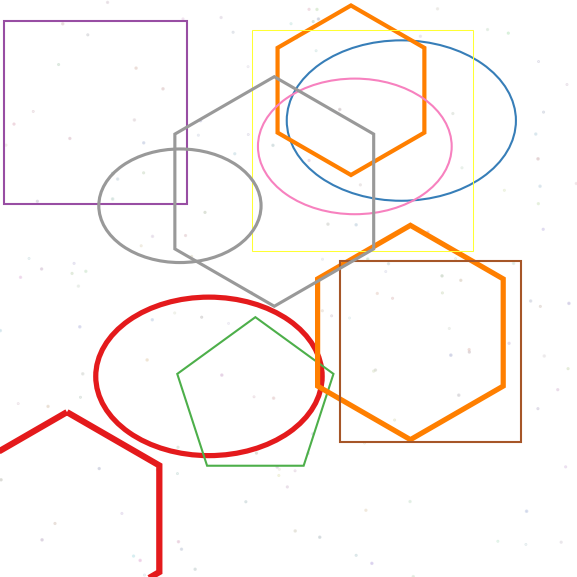[{"shape": "hexagon", "thickness": 3, "radius": 0.92, "center": [0.116, 0.101]}, {"shape": "oval", "thickness": 2.5, "radius": 0.98, "center": [0.362, 0.347]}, {"shape": "oval", "thickness": 1, "radius": 0.99, "center": [0.695, 0.79]}, {"shape": "pentagon", "thickness": 1, "radius": 0.71, "center": [0.442, 0.308]}, {"shape": "square", "thickness": 1, "radius": 0.79, "center": [0.165, 0.804]}, {"shape": "hexagon", "thickness": 2, "radius": 0.73, "center": [0.608, 0.843]}, {"shape": "hexagon", "thickness": 2.5, "radius": 0.93, "center": [0.711, 0.423]}, {"shape": "square", "thickness": 0.5, "radius": 0.96, "center": [0.627, 0.756]}, {"shape": "square", "thickness": 1, "radius": 0.78, "center": [0.745, 0.39]}, {"shape": "oval", "thickness": 1, "radius": 0.84, "center": [0.614, 0.746]}, {"shape": "hexagon", "thickness": 1.5, "radius": 0.99, "center": [0.475, 0.668]}, {"shape": "oval", "thickness": 1.5, "radius": 0.7, "center": [0.312, 0.643]}]